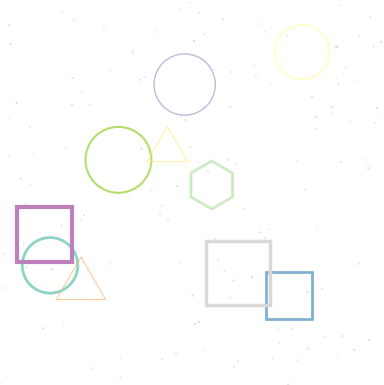[{"shape": "circle", "thickness": 2, "radius": 0.36, "center": [0.13, 0.311]}, {"shape": "circle", "thickness": 1, "radius": 0.35, "center": [0.785, 0.865]}, {"shape": "circle", "thickness": 1, "radius": 0.4, "center": [0.48, 0.78]}, {"shape": "square", "thickness": 2, "radius": 0.3, "center": [0.75, 0.233]}, {"shape": "triangle", "thickness": 0.5, "radius": 0.37, "center": [0.21, 0.259]}, {"shape": "circle", "thickness": 1.5, "radius": 0.43, "center": [0.308, 0.585]}, {"shape": "square", "thickness": 2.5, "radius": 0.41, "center": [0.618, 0.291]}, {"shape": "square", "thickness": 3, "radius": 0.36, "center": [0.116, 0.391]}, {"shape": "hexagon", "thickness": 2, "radius": 0.31, "center": [0.55, 0.519]}, {"shape": "triangle", "thickness": 0.5, "radius": 0.3, "center": [0.434, 0.61]}]